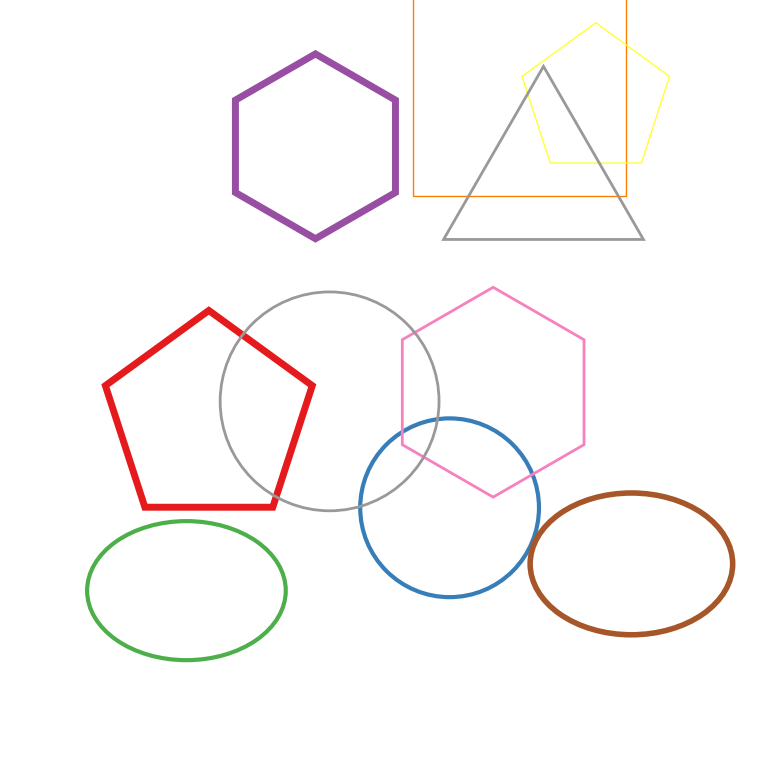[{"shape": "pentagon", "thickness": 2.5, "radius": 0.71, "center": [0.271, 0.456]}, {"shape": "circle", "thickness": 1.5, "radius": 0.58, "center": [0.584, 0.341]}, {"shape": "oval", "thickness": 1.5, "radius": 0.64, "center": [0.242, 0.233]}, {"shape": "hexagon", "thickness": 2.5, "radius": 0.6, "center": [0.41, 0.81]}, {"shape": "square", "thickness": 0.5, "radius": 0.69, "center": [0.675, 0.884]}, {"shape": "pentagon", "thickness": 0.5, "radius": 0.5, "center": [0.774, 0.87]}, {"shape": "oval", "thickness": 2, "radius": 0.66, "center": [0.82, 0.268]}, {"shape": "hexagon", "thickness": 1, "radius": 0.68, "center": [0.64, 0.491]}, {"shape": "triangle", "thickness": 1, "radius": 0.75, "center": [0.706, 0.764]}, {"shape": "circle", "thickness": 1, "radius": 0.71, "center": [0.428, 0.479]}]